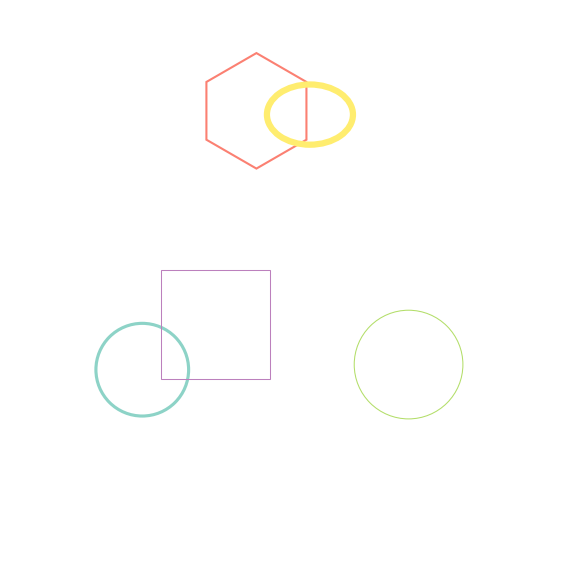[{"shape": "circle", "thickness": 1.5, "radius": 0.4, "center": [0.246, 0.359]}, {"shape": "hexagon", "thickness": 1, "radius": 0.5, "center": [0.444, 0.807]}, {"shape": "circle", "thickness": 0.5, "radius": 0.47, "center": [0.707, 0.368]}, {"shape": "square", "thickness": 0.5, "radius": 0.47, "center": [0.374, 0.438]}, {"shape": "oval", "thickness": 3, "radius": 0.37, "center": [0.537, 0.801]}]